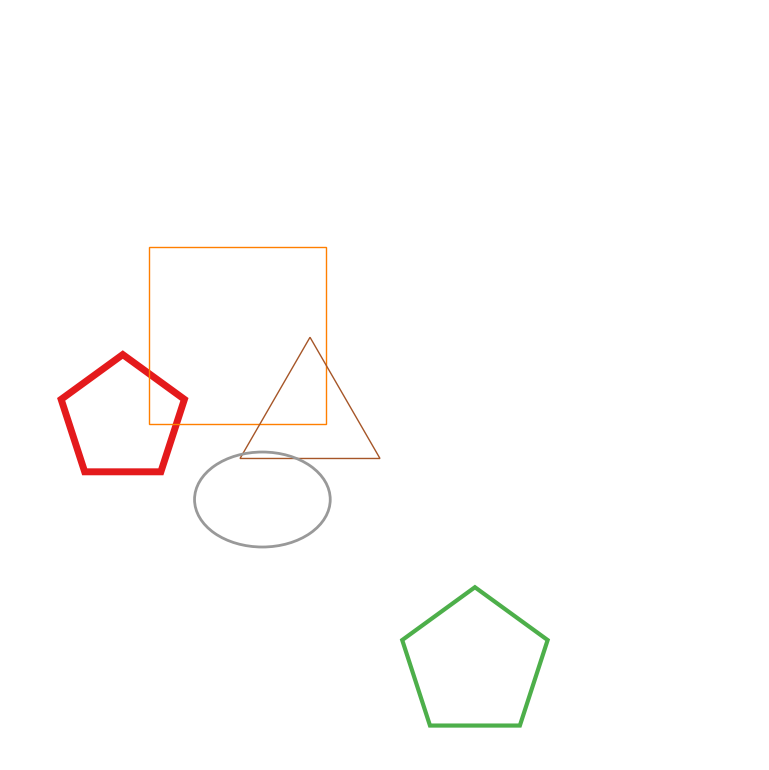[{"shape": "pentagon", "thickness": 2.5, "radius": 0.42, "center": [0.159, 0.455]}, {"shape": "pentagon", "thickness": 1.5, "radius": 0.5, "center": [0.617, 0.138]}, {"shape": "square", "thickness": 0.5, "radius": 0.57, "center": [0.308, 0.565]}, {"shape": "triangle", "thickness": 0.5, "radius": 0.52, "center": [0.403, 0.457]}, {"shape": "oval", "thickness": 1, "radius": 0.44, "center": [0.341, 0.351]}]